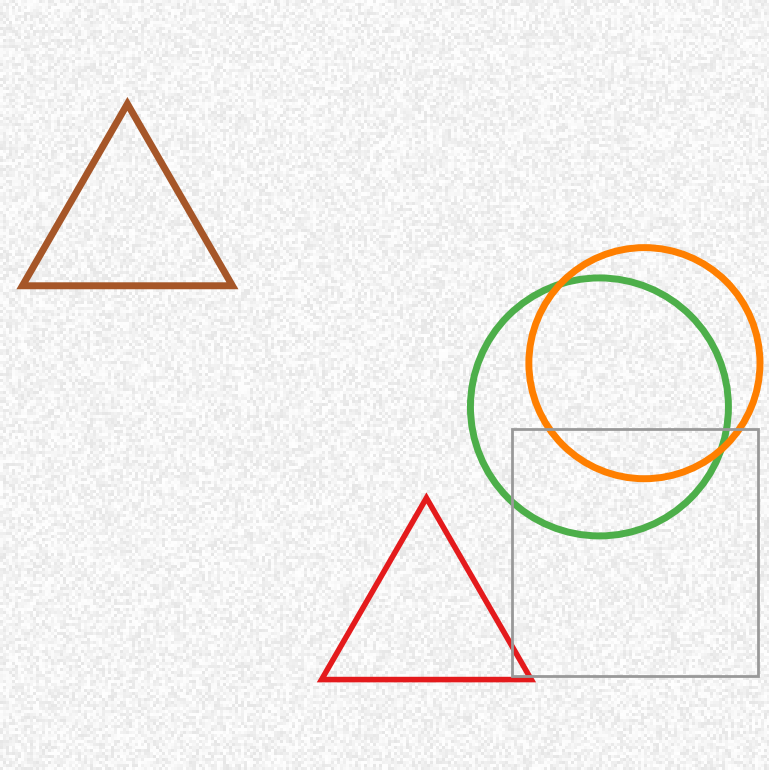[{"shape": "triangle", "thickness": 2, "radius": 0.79, "center": [0.554, 0.196]}, {"shape": "circle", "thickness": 2.5, "radius": 0.84, "center": [0.778, 0.472]}, {"shape": "circle", "thickness": 2.5, "radius": 0.75, "center": [0.837, 0.528]}, {"shape": "triangle", "thickness": 2.5, "radius": 0.79, "center": [0.165, 0.708]}, {"shape": "square", "thickness": 1, "radius": 0.8, "center": [0.825, 0.282]}]